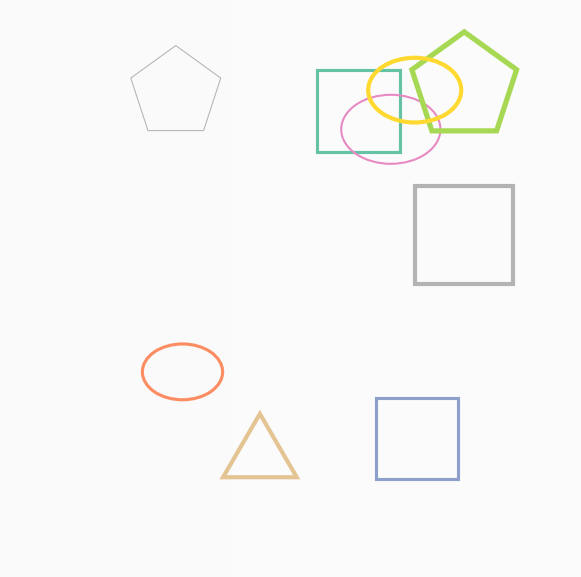[{"shape": "square", "thickness": 1.5, "radius": 0.36, "center": [0.616, 0.807]}, {"shape": "oval", "thickness": 1.5, "radius": 0.35, "center": [0.314, 0.355]}, {"shape": "square", "thickness": 1.5, "radius": 0.35, "center": [0.717, 0.24]}, {"shape": "oval", "thickness": 1, "radius": 0.43, "center": [0.672, 0.775]}, {"shape": "pentagon", "thickness": 2.5, "radius": 0.47, "center": [0.799, 0.849]}, {"shape": "oval", "thickness": 2, "radius": 0.4, "center": [0.713, 0.843]}, {"shape": "triangle", "thickness": 2, "radius": 0.37, "center": [0.447, 0.209]}, {"shape": "square", "thickness": 2, "radius": 0.42, "center": [0.799, 0.592]}, {"shape": "pentagon", "thickness": 0.5, "radius": 0.41, "center": [0.302, 0.839]}]